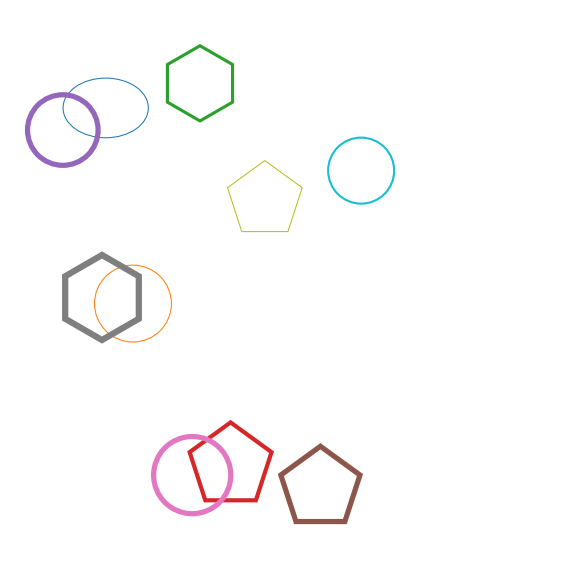[{"shape": "oval", "thickness": 0.5, "radius": 0.37, "center": [0.183, 0.812]}, {"shape": "circle", "thickness": 0.5, "radius": 0.33, "center": [0.23, 0.473]}, {"shape": "hexagon", "thickness": 1.5, "radius": 0.33, "center": [0.346, 0.855]}, {"shape": "pentagon", "thickness": 2, "radius": 0.37, "center": [0.399, 0.193]}, {"shape": "circle", "thickness": 2.5, "radius": 0.31, "center": [0.109, 0.774]}, {"shape": "pentagon", "thickness": 2.5, "radius": 0.36, "center": [0.555, 0.154]}, {"shape": "circle", "thickness": 2.5, "radius": 0.33, "center": [0.333, 0.176]}, {"shape": "hexagon", "thickness": 3, "radius": 0.37, "center": [0.177, 0.484]}, {"shape": "pentagon", "thickness": 0.5, "radius": 0.34, "center": [0.459, 0.653]}, {"shape": "circle", "thickness": 1, "radius": 0.29, "center": [0.625, 0.704]}]